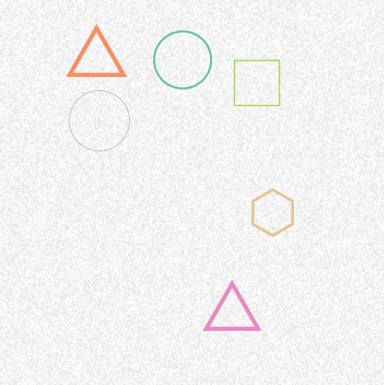[{"shape": "circle", "thickness": 1.5, "radius": 0.37, "center": [0.474, 0.844]}, {"shape": "triangle", "thickness": 3, "radius": 0.41, "center": [0.251, 0.846]}, {"shape": "triangle", "thickness": 3, "radius": 0.39, "center": [0.603, 0.185]}, {"shape": "square", "thickness": 1, "radius": 0.29, "center": [0.667, 0.786]}, {"shape": "hexagon", "thickness": 2, "radius": 0.3, "center": [0.708, 0.448]}, {"shape": "circle", "thickness": 0.5, "radius": 0.39, "center": [0.258, 0.686]}]